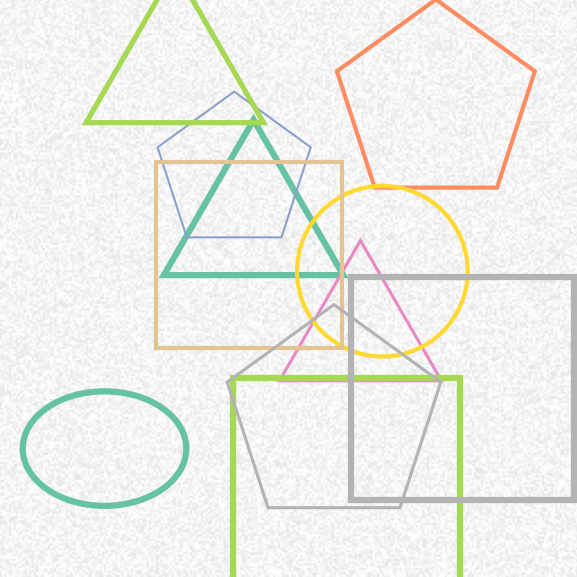[{"shape": "oval", "thickness": 3, "radius": 0.71, "center": [0.181, 0.222]}, {"shape": "triangle", "thickness": 3, "radius": 0.9, "center": [0.439, 0.612]}, {"shape": "pentagon", "thickness": 2, "radius": 0.9, "center": [0.755, 0.82]}, {"shape": "pentagon", "thickness": 1, "radius": 0.7, "center": [0.405, 0.701]}, {"shape": "triangle", "thickness": 1.5, "radius": 0.81, "center": [0.624, 0.421]}, {"shape": "square", "thickness": 3, "radius": 0.99, "center": [0.6, 0.147]}, {"shape": "triangle", "thickness": 2.5, "radius": 0.89, "center": [0.303, 0.875]}, {"shape": "circle", "thickness": 2, "radius": 0.74, "center": [0.662, 0.529]}, {"shape": "square", "thickness": 2, "radius": 0.8, "center": [0.431, 0.558]}, {"shape": "pentagon", "thickness": 1.5, "radius": 0.97, "center": [0.578, 0.277]}, {"shape": "square", "thickness": 3, "radius": 0.96, "center": [0.801, 0.327]}]